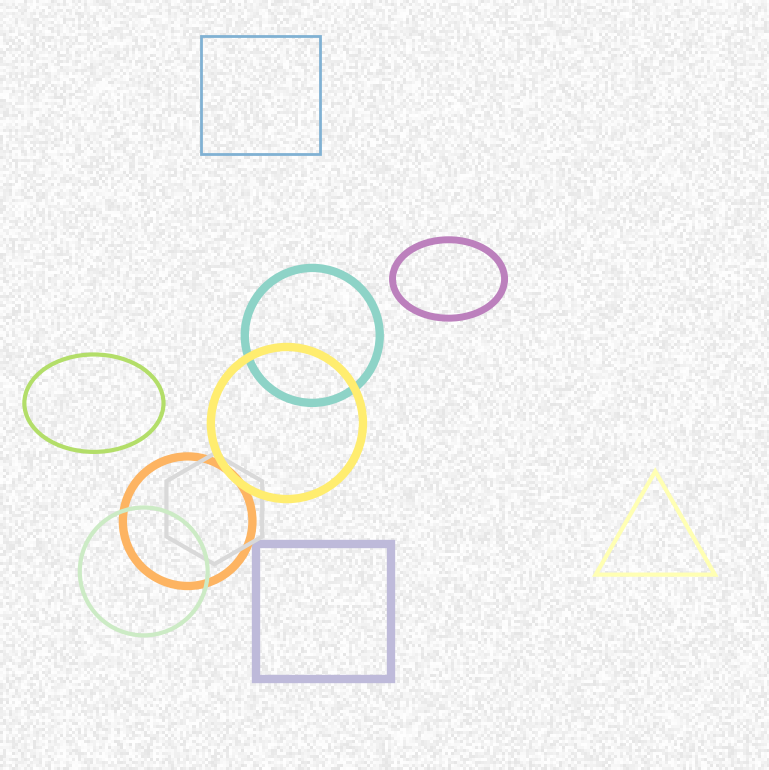[{"shape": "circle", "thickness": 3, "radius": 0.44, "center": [0.406, 0.564]}, {"shape": "triangle", "thickness": 1.5, "radius": 0.45, "center": [0.851, 0.298]}, {"shape": "square", "thickness": 3, "radius": 0.44, "center": [0.42, 0.206]}, {"shape": "square", "thickness": 1, "radius": 0.38, "center": [0.338, 0.877]}, {"shape": "circle", "thickness": 3, "radius": 0.42, "center": [0.244, 0.323]}, {"shape": "oval", "thickness": 1.5, "radius": 0.45, "center": [0.122, 0.476]}, {"shape": "hexagon", "thickness": 1.5, "radius": 0.36, "center": [0.278, 0.339]}, {"shape": "oval", "thickness": 2.5, "radius": 0.36, "center": [0.583, 0.638]}, {"shape": "circle", "thickness": 1.5, "radius": 0.42, "center": [0.187, 0.258]}, {"shape": "circle", "thickness": 3, "radius": 0.49, "center": [0.373, 0.451]}]